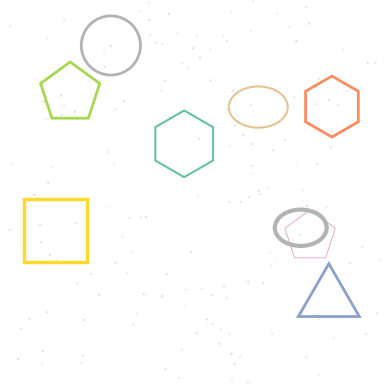[{"shape": "hexagon", "thickness": 1.5, "radius": 0.43, "center": [0.478, 0.626]}, {"shape": "hexagon", "thickness": 2, "radius": 0.4, "center": [0.862, 0.723]}, {"shape": "triangle", "thickness": 2, "radius": 0.46, "center": [0.854, 0.224]}, {"shape": "pentagon", "thickness": 0.5, "radius": 0.34, "center": [0.805, 0.386]}, {"shape": "pentagon", "thickness": 2, "radius": 0.4, "center": [0.182, 0.758]}, {"shape": "square", "thickness": 2.5, "radius": 0.41, "center": [0.144, 0.401]}, {"shape": "oval", "thickness": 1.5, "radius": 0.38, "center": [0.671, 0.722]}, {"shape": "oval", "thickness": 3, "radius": 0.34, "center": [0.781, 0.408]}, {"shape": "circle", "thickness": 2, "radius": 0.38, "center": [0.288, 0.882]}]